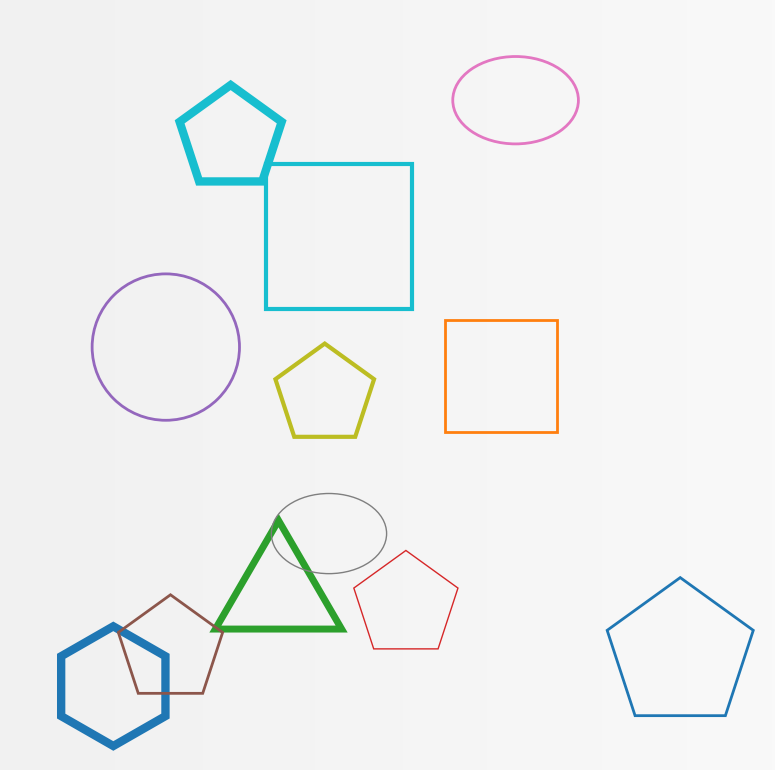[{"shape": "hexagon", "thickness": 3, "radius": 0.39, "center": [0.146, 0.109]}, {"shape": "pentagon", "thickness": 1, "radius": 0.5, "center": [0.878, 0.151]}, {"shape": "square", "thickness": 1, "radius": 0.36, "center": [0.647, 0.512]}, {"shape": "triangle", "thickness": 2.5, "radius": 0.47, "center": [0.359, 0.23]}, {"shape": "pentagon", "thickness": 0.5, "radius": 0.35, "center": [0.524, 0.214]}, {"shape": "circle", "thickness": 1, "radius": 0.48, "center": [0.214, 0.549]}, {"shape": "pentagon", "thickness": 1, "radius": 0.35, "center": [0.22, 0.157]}, {"shape": "oval", "thickness": 1, "radius": 0.41, "center": [0.665, 0.87]}, {"shape": "oval", "thickness": 0.5, "radius": 0.37, "center": [0.424, 0.307]}, {"shape": "pentagon", "thickness": 1.5, "radius": 0.33, "center": [0.419, 0.487]}, {"shape": "pentagon", "thickness": 3, "radius": 0.35, "center": [0.298, 0.82]}, {"shape": "square", "thickness": 1.5, "radius": 0.47, "center": [0.438, 0.693]}]